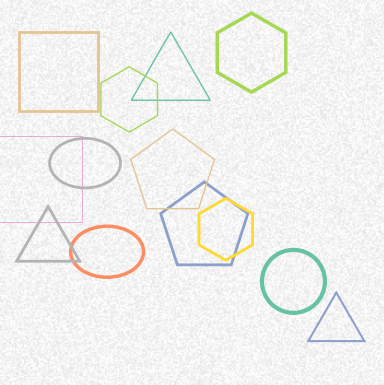[{"shape": "circle", "thickness": 3, "radius": 0.41, "center": [0.762, 0.269]}, {"shape": "triangle", "thickness": 1, "radius": 0.59, "center": [0.444, 0.799]}, {"shape": "oval", "thickness": 2.5, "radius": 0.47, "center": [0.278, 0.346]}, {"shape": "triangle", "thickness": 1.5, "radius": 0.42, "center": [0.873, 0.156]}, {"shape": "pentagon", "thickness": 2, "radius": 0.6, "center": [0.531, 0.408]}, {"shape": "square", "thickness": 0.5, "radius": 0.56, "center": [0.101, 0.535]}, {"shape": "hexagon", "thickness": 1, "radius": 0.42, "center": [0.336, 0.742]}, {"shape": "hexagon", "thickness": 2.5, "radius": 0.51, "center": [0.653, 0.863]}, {"shape": "hexagon", "thickness": 2, "radius": 0.4, "center": [0.587, 0.404]}, {"shape": "square", "thickness": 2, "radius": 0.51, "center": [0.153, 0.813]}, {"shape": "pentagon", "thickness": 1, "radius": 0.57, "center": [0.449, 0.551]}, {"shape": "triangle", "thickness": 2, "radius": 0.47, "center": [0.125, 0.369]}, {"shape": "oval", "thickness": 2, "radius": 0.46, "center": [0.221, 0.576]}]